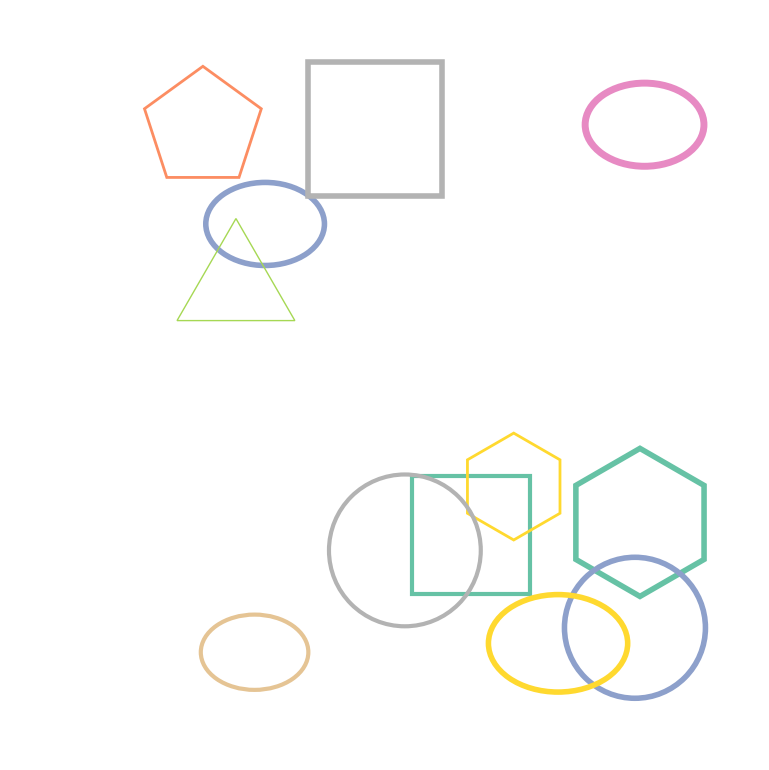[{"shape": "hexagon", "thickness": 2, "radius": 0.48, "center": [0.831, 0.322]}, {"shape": "square", "thickness": 1.5, "radius": 0.38, "center": [0.612, 0.305]}, {"shape": "pentagon", "thickness": 1, "radius": 0.4, "center": [0.263, 0.834]}, {"shape": "circle", "thickness": 2, "radius": 0.46, "center": [0.825, 0.185]}, {"shape": "oval", "thickness": 2, "radius": 0.39, "center": [0.344, 0.709]}, {"shape": "oval", "thickness": 2.5, "radius": 0.39, "center": [0.837, 0.838]}, {"shape": "triangle", "thickness": 0.5, "radius": 0.44, "center": [0.306, 0.628]}, {"shape": "oval", "thickness": 2, "radius": 0.45, "center": [0.725, 0.165]}, {"shape": "hexagon", "thickness": 1, "radius": 0.35, "center": [0.667, 0.368]}, {"shape": "oval", "thickness": 1.5, "radius": 0.35, "center": [0.331, 0.153]}, {"shape": "circle", "thickness": 1.5, "radius": 0.49, "center": [0.526, 0.285]}, {"shape": "square", "thickness": 2, "radius": 0.44, "center": [0.487, 0.833]}]